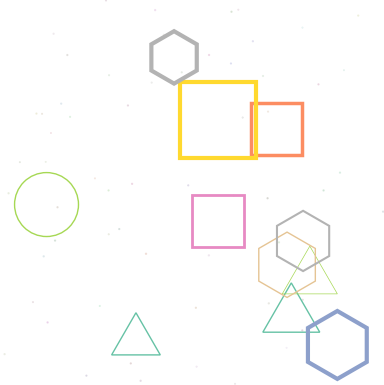[{"shape": "triangle", "thickness": 1, "radius": 0.43, "center": [0.757, 0.18]}, {"shape": "triangle", "thickness": 1, "radius": 0.36, "center": [0.353, 0.115]}, {"shape": "square", "thickness": 2.5, "radius": 0.33, "center": [0.719, 0.665]}, {"shape": "hexagon", "thickness": 3, "radius": 0.44, "center": [0.876, 0.104]}, {"shape": "square", "thickness": 2, "radius": 0.34, "center": [0.566, 0.425]}, {"shape": "circle", "thickness": 1, "radius": 0.42, "center": [0.121, 0.469]}, {"shape": "triangle", "thickness": 0.5, "radius": 0.41, "center": [0.805, 0.278]}, {"shape": "square", "thickness": 3, "radius": 0.49, "center": [0.566, 0.687]}, {"shape": "hexagon", "thickness": 1, "radius": 0.42, "center": [0.746, 0.312]}, {"shape": "hexagon", "thickness": 3, "radius": 0.34, "center": [0.452, 0.851]}, {"shape": "hexagon", "thickness": 1.5, "radius": 0.39, "center": [0.787, 0.374]}]